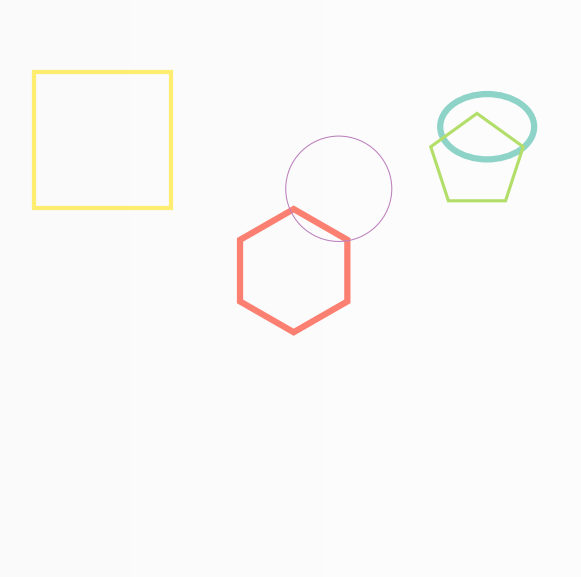[{"shape": "oval", "thickness": 3, "radius": 0.4, "center": [0.838, 0.78]}, {"shape": "hexagon", "thickness": 3, "radius": 0.53, "center": [0.505, 0.53]}, {"shape": "pentagon", "thickness": 1.5, "radius": 0.42, "center": [0.821, 0.719]}, {"shape": "circle", "thickness": 0.5, "radius": 0.46, "center": [0.583, 0.672]}, {"shape": "square", "thickness": 2, "radius": 0.59, "center": [0.176, 0.757]}]